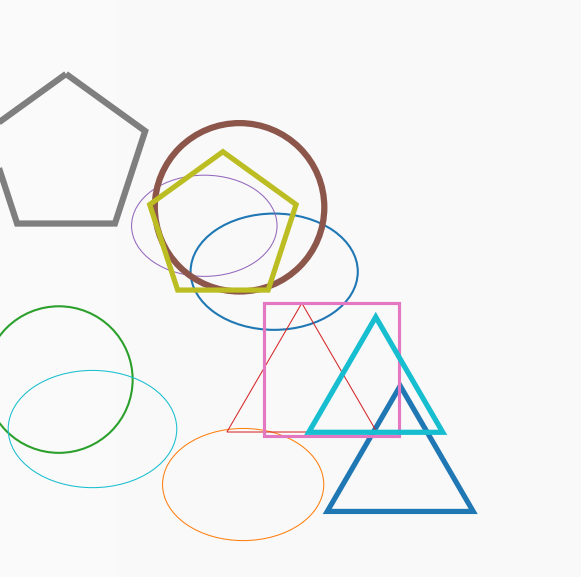[{"shape": "oval", "thickness": 1, "radius": 0.72, "center": [0.472, 0.529]}, {"shape": "triangle", "thickness": 2.5, "radius": 0.72, "center": [0.689, 0.186]}, {"shape": "oval", "thickness": 0.5, "radius": 0.69, "center": [0.418, 0.16]}, {"shape": "circle", "thickness": 1, "radius": 0.63, "center": [0.101, 0.342]}, {"shape": "triangle", "thickness": 0.5, "radius": 0.74, "center": [0.519, 0.325]}, {"shape": "oval", "thickness": 0.5, "radius": 0.63, "center": [0.351, 0.608]}, {"shape": "circle", "thickness": 3, "radius": 0.73, "center": [0.412, 0.64]}, {"shape": "square", "thickness": 1.5, "radius": 0.58, "center": [0.57, 0.359]}, {"shape": "pentagon", "thickness": 3, "radius": 0.72, "center": [0.114, 0.728]}, {"shape": "pentagon", "thickness": 2.5, "radius": 0.66, "center": [0.383, 0.604]}, {"shape": "triangle", "thickness": 2.5, "radius": 0.67, "center": [0.646, 0.317]}, {"shape": "oval", "thickness": 0.5, "radius": 0.73, "center": [0.159, 0.256]}]